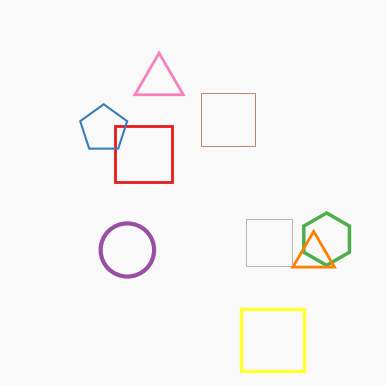[{"shape": "square", "thickness": 2, "radius": 0.36, "center": [0.37, 0.599]}, {"shape": "pentagon", "thickness": 1.5, "radius": 0.32, "center": [0.268, 0.665]}, {"shape": "hexagon", "thickness": 2.5, "radius": 0.34, "center": [0.843, 0.379]}, {"shape": "circle", "thickness": 3, "radius": 0.35, "center": [0.329, 0.351]}, {"shape": "triangle", "thickness": 2, "radius": 0.31, "center": [0.809, 0.337]}, {"shape": "square", "thickness": 2.5, "radius": 0.41, "center": [0.704, 0.117]}, {"shape": "square", "thickness": 0.5, "radius": 0.35, "center": [0.588, 0.69]}, {"shape": "triangle", "thickness": 2, "radius": 0.36, "center": [0.411, 0.79]}, {"shape": "square", "thickness": 0.5, "radius": 0.3, "center": [0.694, 0.37]}]